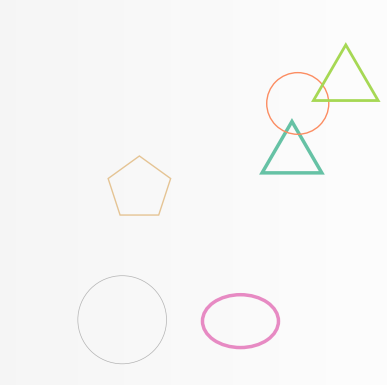[{"shape": "triangle", "thickness": 2.5, "radius": 0.44, "center": [0.753, 0.595]}, {"shape": "circle", "thickness": 1, "radius": 0.4, "center": [0.768, 0.731]}, {"shape": "oval", "thickness": 2.5, "radius": 0.49, "center": [0.621, 0.166]}, {"shape": "triangle", "thickness": 2, "radius": 0.48, "center": [0.892, 0.787]}, {"shape": "pentagon", "thickness": 1, "radius": 0.42, "center": [0.36, 0.51]}, {"shape": "circle", "thickness": 0.5, "radius": 0.57, "center": [0.315, 0.169]}]